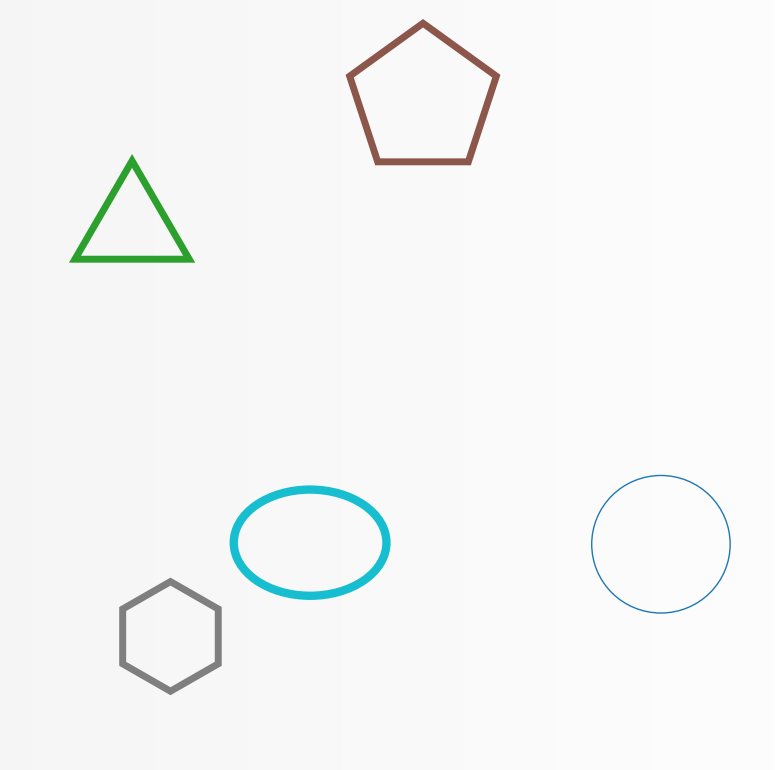[{"shape": "circle", "thickness": 0.5, "radius": 0.45, "center": [0.853, 0.293]}, {"shape": "triangle", "thickness": 2.5, "radius": 0.43, "center": [0.17, 0.706]}, {"shape": "pentagon", "thickness": 2.5, "radius": 0.5, "center": [0.546, 0.87]}, {"shape": "hexagon", "thickness": 2.5, "radius": 0.36, "center": [0.22, 0.173]}, {"shape": "oval", "thickness": 3, "radius": 0.49, "center": [0.4, 0.295]}]